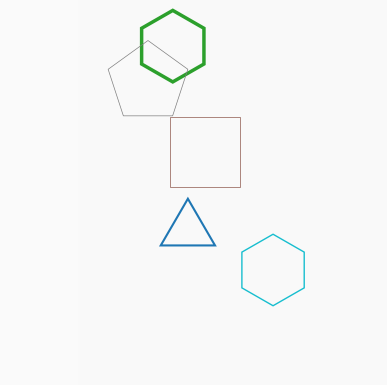[{"shape": "triangle", "thickness": 1.5, "radius": 0.4, "center": [0.485, 0.403]}, {"shape": "hexagon", "thickness": 2.5, "radius": 0.46, "center": [0.446, 0.88]}, {"shape": "square", "thickness": 0.5, "radius": 0.45, "center": [0.53, 0.606]}, {"shape": "pentagon", "thickness": 0.5, "radius": 0.54, "center": [0.382, 0.787]}, {"shape": "hexagon", "thickness": 1, "radius": 0.46, "center": [0.705, 0.299]}]